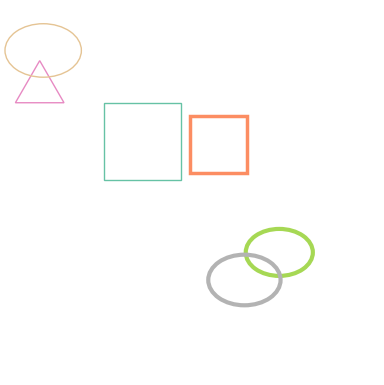[{"shape": "square", "thickness": 1, "radius": 0.5, "center": [0.37, 0.632]}, {"shape": "square", "thickness": 2.5, "radius": 0.37, "center": [0.567, 0.624]}, {"shape": "triangle", "thickness": 1, "radius": 0.36, "center": [0.103, 0.77]}, {"shape": "oval", "thickness": 3, "radius": 0.44, "center": [0.725, 0.344]}, {"shape": "oval", "thickness": 1, "radius": 0.5, "center": [0.112, 0.869]}, {"shape": "oval", "thickness": 3, "radius": 0.47, "center": [0.635, 0.273]}]